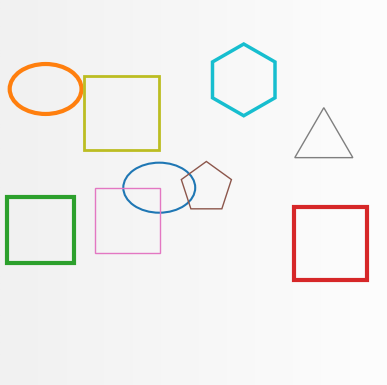[{"shape": "oval", "thickness": 1.5, "radius": 0.46, "center": [0.411, 0.512]}, {"shape": "oval", "thickness": 3, "radius": 0.46, "center": [0.118, 0.769]}, {"shape": "square", "thickness": 3, "radius": 0.43, "center": [0.106, 0.402]}, {"shape": "square", "thickness": 3, "radius": 0.47, "center": [0.852, 0.368]}, {"shape": "pentagon", "thickness": 1, "radius": 0.34, "center": [0.533, 0.513]}, {"shape": "square", "thickness": 1, "radius": 0.42, "center": [0.329, 0.427]}, {"shape": "triangle", "thickness": 1, "radius": 0.43, "center": [0.836, 0.634]}, {"shape": "square", "thickness": 2, "radius": 0.48, "center": [0.313, 0.706]}, {"shape": "hexagon", "thickness": 2.5, "radius": 0.47, "center": [0.629, 0.793]}]